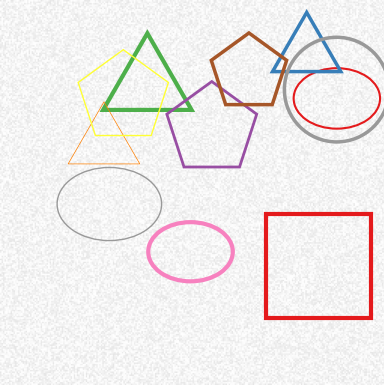[{"shape": "oval", "thickness": 1.5, "radius": 0.56, "center": [0.875, 0.744]}, {"shape": "square", "thickness": 3, "radius": 0.68, "center": [0.827, 0.309]}, {"shape": "triangle", "thickness": 2.5, "radius": 0.51, "center": [0.797, 0.865]}, {"shape": "triangle", "thickness": 3, "radius": 0.66, "center": [0.383, 0.781]}, {"shape": "pentagon", "thickness": 2, "radius": 0.61, "center": [0.55, 0.666]}, {"shape": "triangle", "thickness": 0.5, "radius": 0.54, "center": [0.27, 0.628]}, {"shape": "pentagon", "thickness": 1, "radius": 0.62, "center": [0.32, 0.748]}, {"shape": "pentagon", "thickness": 2.5, "radius": 0.51, "center": [0.647, 0.811]}, {"shape": "oval", "thickness": 3, "radius": 0.55, "center": [0.495, 0.346]}, {"shape": "circle", "thickness": 2.5, "radius": 0.68, "center": [0.875, 0.767]}, {"shape": "oval", "thickness": 1, "radius": 0.68, "center": [0.284, 0.47]}]